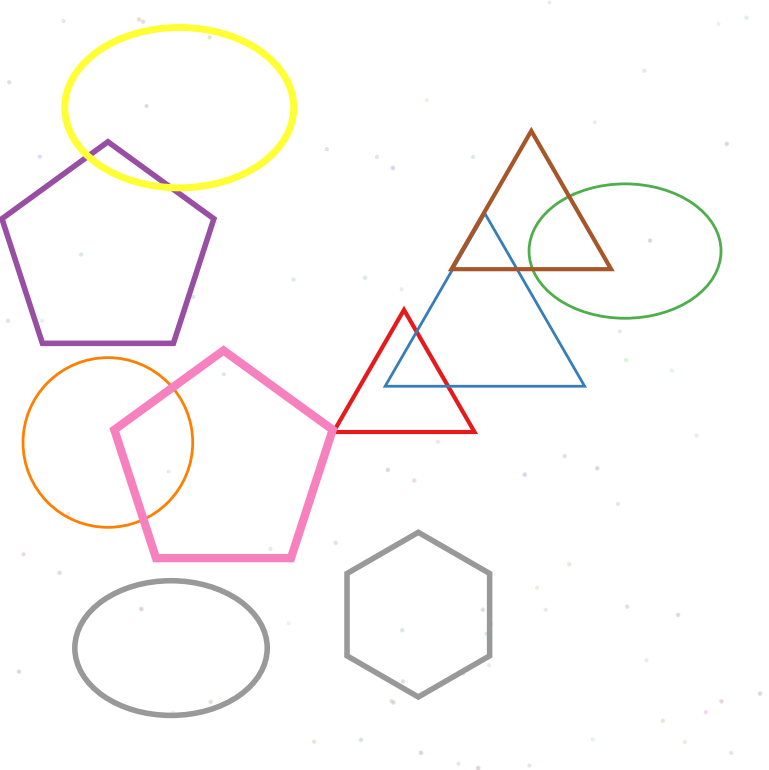[{"shape": "triangle", "thickness": 1.5, "radius": 0.53, "center": [0.525, 0.492]}, {"shape": "triangle", "thickness": 1, "radius": 0.75, "center": [0.63, 0.573]}, {"shape": "oval", "thickness": 1, "radius": 0.62, "center": [0.812, 0.674]}, {"shape": "pentagon", "thickness": 2, "radius": 0.72, "center": [0.14, 0.671]}, {"shape": "circle", "thickness": 1, "radius": 0.55, "center": [0.14, 0.425]}, {"shape": "oval", "thickness": 2.5, "radius": 0.74, "center": [0.233, 0.86]}, {"shape": "triangle", "thickness": 1.5, "radius": 0.6, "center": [0.69, 0.71]}, {"shape": "pentagon", "thickness": 3, "radius": 0.75, "center": [0.29, 0.396]}, {"shape": "hexagon", "thickness": 2, "radius": 0.53, "center": [0.543, 0.202]}, {"shape": "oval", "thickness": 2, "radius": 0.62, "center": [0.222, 0.158]}]